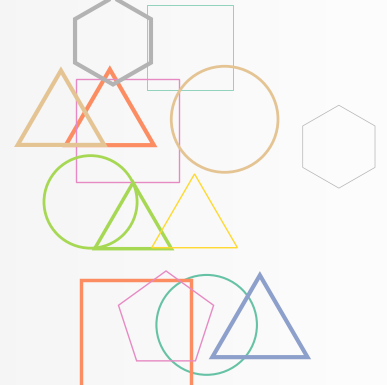[{"shape": "square", "thickness": 0.5, "radius": 0.55, "center": [0.49, 0.877]}, {"shape": "circle", "thickness": 1.5, "radius": 0.65, "center": [0.533, 0.156]}, {"shape": "square", "thickness": 2.5, "radius": 0.71, "center": [0.352, 0.13]}, {"shape": "triangle", "thickness": 3, "radius": 0.66, "center": [0.283, 0.689]}, {"shape": "triangle", "thickness": 3, "radius": 0.71, "center": [0.671, 0.143]}, {"shape": "pentagon", "thickness": 1, "radius": 0.65, "center": [0.428, 0.167]}, {"shape": "square", "thickness": 1, "radius": 0.66, "center": [0.329, 0.661]}, {"shape": "circle", "thickness": 2, "radius": 0.6, "center": [0.234, 0.476]}, {"shape": "triangle", "thickness": 2.5, "radius": 0.57, "center": [0.343, 0.411]}, {"shape": "triangle", "thickness": 1, "radius": 0.64, "center": [0.502, 0.42]}, {"shape": "triangle", "thickness": 3, "radius": 0.64, "center": [0.157, 0.688]}, {"shape": "circle", "thickness": 2, "radius": 0.69, "center": [0.58, 0.69]}, {"shape": "hexagon", "thickness": 3, "radius": 0.57, "center": [0.292, 0.894]}, {"shape": "hexagon", "thickness": 0.5, "radius": 0.54, "center": [0.875, 0.619]}]